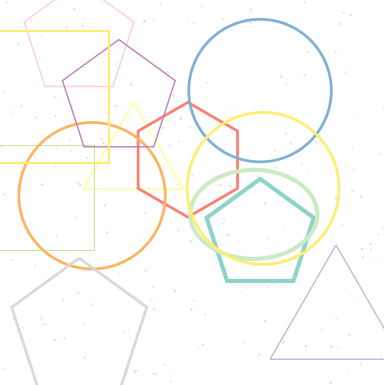[{"shape": "pentagon", "thickness": 3, "radius": 0.73, "center": [0.676, 0.389]}, {"shape": "triangle", "thickness": 1.5, "radius": 0.75, "center": [0.346, 0.584]}, {"shape": "triangle", "thickness": 1, "radius": 0.99, "center": [0.873, 0.166]}, {"shape": "hexagon", "thickness": 2, "radius": 0.75, "center": [0.488, 0.585]}, {"shape": "circle", "thickness": 2, "radius": 0.93, "center": [0.675, 0.765]}, {"shape": "circle", "thickness": 2, "radius": 0.95, "center": [0.239, 0.492]}, {"shape": "square", "thickness": 0.5, "radius": 0.68, "center": [0.108, 0.488]}, {"shape": "pentagon", "thickness": 1, "radius": 0.75, "center": [0.205, 0.897]}, {"shape": "pentagon", "thickness": 2, "radius": 0.92, "center": [0.206, 0.145]}, {"shape": "pentagon", "thickness": 1, "radius": 0.77, "center": [0.309, 0.743]}, {"shape": "oval", "thickness": 3, "radius": 0.83, "center": [0.659, 0.443]}, {"shape": "circle", "thickness": 2, "radius": 0.99, "center": [0.683, 0.511]}, {"shape": "square", "thickness": 1.5, "radius": 0.85, "center": [0.113, 0.747]}]